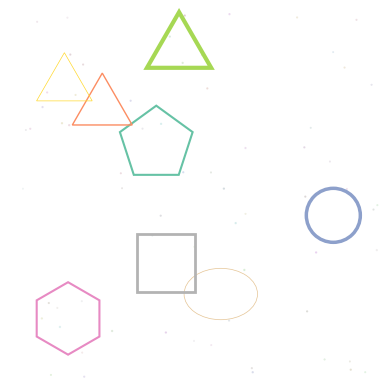[{"shape": "pentagon", "thickness": 1.5, "radius": 0.5, "center": [0.406, 0.626]}, {"shape": "triangle", "thickness": 1, "radius": 0.45, "center": [0.266, 0.72]}, {"shape": "circle", "thickness": 2.5, "radius": 0.35, "center": [0.866, 0.441]}, {"shape": "hexagon", "thickness": 1.5, "radius": 0.47, "center": [0.177, 0.173]}, {"shape": "triangle", "thickness": 3, "radius": 0.48, "center": [0.465, 0.872]}, {"shape": "triangle", "thickness": 0.5, "radius": 0.42, "center": [0.167, 0.78]}, {"shape": "oval", "thickness": 0.5, "radius": 0.48, "center": [0.574, 0.236]}, {"shape": "square", "thickness": 2, "radius": 0.38, "center": [0.432, 0.316]}]